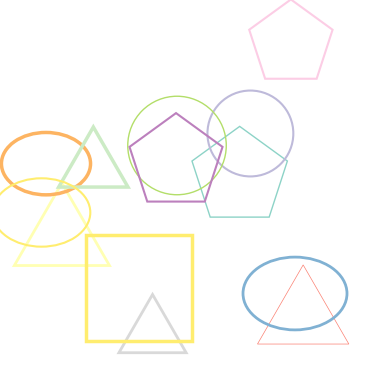[{"shape": "pentagon", "thickness": 1, "radius": 0.65, "center": [0.623, 0.541]}, {"shape": "triangle", "thickness": 2, "radius": 0.71, "center": [0.161, 0.382]}, {"shape": "circle", "thickness": 1.5, "radius": 0.56, "center": [0.65, 0.653]}, {"shape": "triangle", "thickness": 0.5, "radius": 0.69, "center": [0.787, 0.175]}, {"shape": "oval", "thickness": 2, "radius": 0.68, "center": [0.766, 0.238]}, {"shape": "oval", "thickness": 2.5, "radius": 0.58, "center": [0.119, 0.575]}, {"shape": "circle", "thickness": 1, "radius": 0.64, "center": [0.46, 0.622]}, {"shape": "pentagon", "thickness": 1.5, "radius": 0.57, "center": [0.756, 0.888]}, {"shape": "triangle", "thickness": 2, "radius": 0.5, "center": [0.396, 0.134]}, {"shape": "pentagon", "thickness": 1.5, "radius": 0.64, "center": [0.457, 0.579]}, {"shape": "triangle", "thickness": 2.5, "radius": 0.52, "center": [0.242, 0.566]}, {"shape": "square", "thickness": 2.5, "radius": 0.69, "center": [0.361, 0.251]}, {"shape": "oval", "thickness": 1.5, "radius": 0.63, "center": [0.108, 0.448]}]